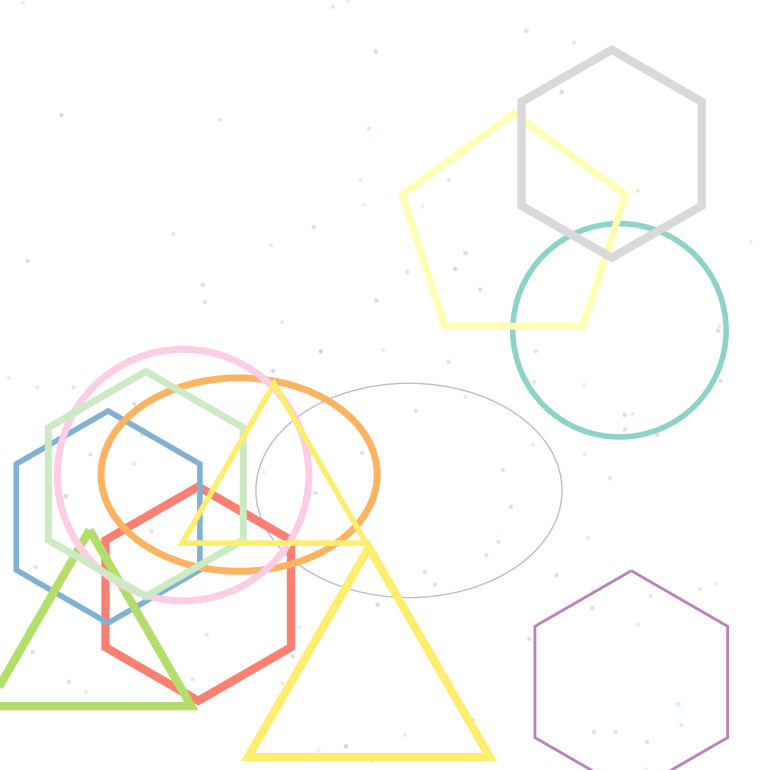[{"shape": "circle", "thickness": 2, "radius": 0.69, "center": [0.804, 0.571]}, {"shape": "pentagon", "thickness": 2.5, "radius": 0.76, "center": [0.667, 0.7]}, {"shape": "oval", "thickness": 0.5, "radius": 0.99, "center": [0.531, 0.363]}, {"shape": "hexagon", "thickness": 3, "radius": 0.7, "center": [0.257, 0.229]}, {"shape": "hexagon", "thickness": 2, "radius": 0.69, "center": [0.14, 0.329]}, {"shape": "oval", "thickness": 2.5, "radius": 0.9, "center": [0.311, 0.384]}, {"shape": "triangle", "thickness": 3, "radius": 0.76, "center": [0.116, 0.159]}, {"shape": "circle", "thickness": 2.5, "radius": 0.82, "center": [0.238, 0.383]}, {"shape": "hexagon", "thickness": 3, "radius": 0.68, "center": [0.794, 0.8]}, {"shape": "hexagon", "thickness": 1, "radius": 0.72, "center": [0.82, 0.114]}, {"shape": "hexagon", "thickness": 2.5, "radius": 0.73, "center": [0.189, 0.372]}, {"shape": "triangle", "thickness": 2, "radius": 0.69, "center": [0.356, 0.364]}, {"shape": "triangle", "thickness": 3, "radius": 0.91, "center": [0.479, 0.107]}]